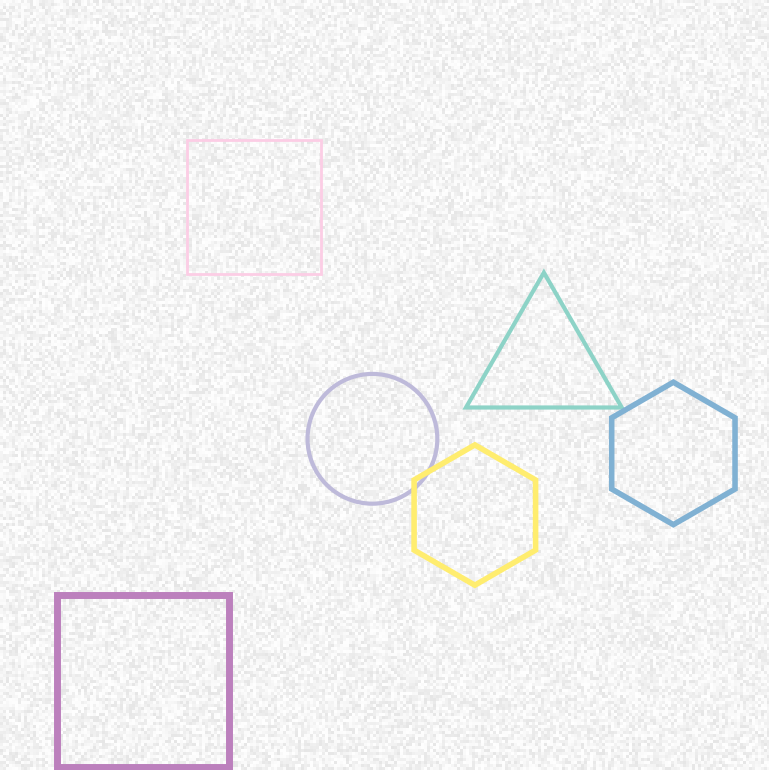[{"shape": "triangle", "thickness": 1.5, "radius": 0.58, "center": [0.706, 0.529]}, {"shape": "circle", "thickness": 1.5, "radius": 0.42, "center": [0.484, 0.43]}, {"shape": "hexagon", "thickness": 2, "radius": 0.46, "center": [0.874, 0.411]}, {"shape": "square", "thickness": 1, "radius": 0.43, "center": [0.33, 0.731]}, {"shape": "square", "thickness": 2.5, "radius": 0.56, "center": [0.186, 0.116]}, {"shape": "hexagon", "thickness": 2, "radius": 0.46, "center": [0.617, 0.331]}]